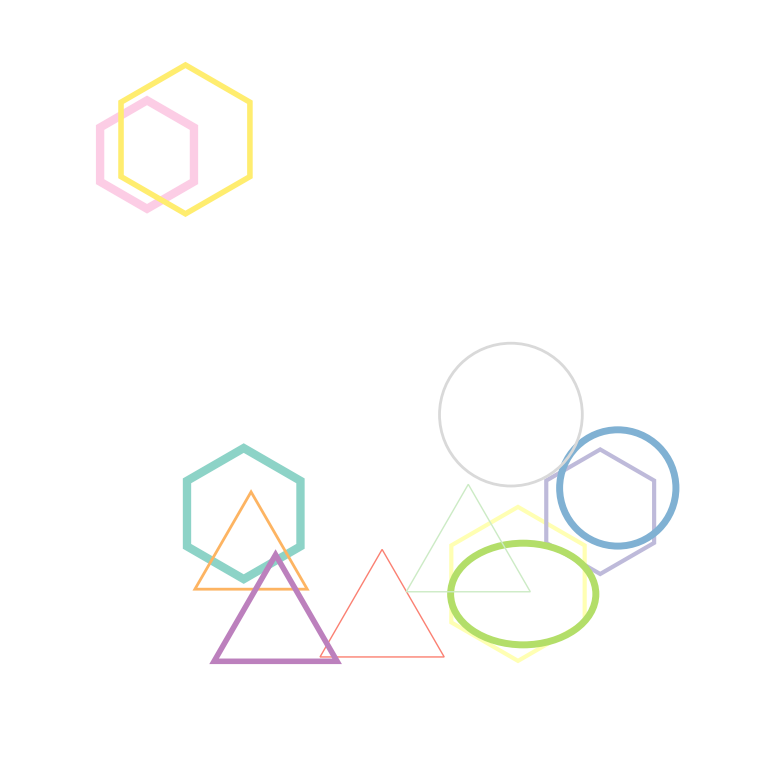[{"shape": "hexagon", "thickness": 3, "radius": 0.43, "center": [0.317, 0.333]}, {"shape": "hexagon", "thickness": 1.5, "radius": 0.5, "center": [0.673, 0.242]}, {"shape": "hexagon", "thickness": 1.5, "radius": 0.4, "center": [0.779, 0.335]}, {"shape": "triangle", "thickness": 0.5, "radius": 0.47, "center": [0.496, 0.193]}, {"shape": "circle", "thickness": 2.5, "radius": 0.38, "center": [0.802, 0.366]}, {"shape": "triangle", "thickness": 1, "radius": 0.42, "center": [0.326, 0.277]}, {"shape": "oval", "thickness": 2.5, "radius": 0.47, "center": [0.68, 0.229]}, {"shape": "hexagon", "thickness": 3, "radius": 0.35, "center": [0.191, 0.799]}, {"shape": "circle", "thickness": 1, "radius": 0.46, "center": [0.664, 0.462]}, {"shape": "triangle", "thickness": 2, "radius": 0.46, "center": [0.358, 0.187]}, {"shape": "triangle", "thickness": 0.5, "radius": 0.47, "center": [0.608, 0.278]}, {"shape": "hexagon", "thickness": 2, "radius": 0.48, "center": [0.241, 0.819]}]